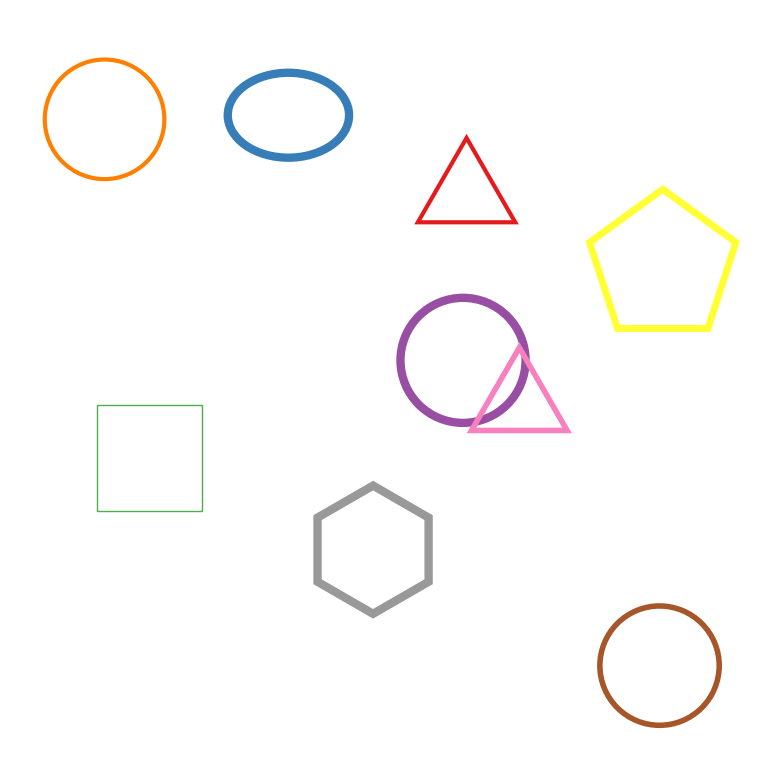[{"shape": "triangle", "thickness": 1.5, "radius": 0.37, "center": [0.606, 0.748]}, {"shape": "oval", "thickness": 3, "radius": 0.39, "center": [0.375, 0.85]}, {"shape": "square", "thickness": 0.5, "radius": 0.34, "center": [0.194, 0.405]}, {"shape": "circle", "thickness": 3, "radius": 0.41, "center": [0.601, 0.532]}, {"shape": "circle", "thickness": 1.5, "radius": 0.39, "center": [0.136, 0.845]}, {"shape": "pentagon", "thickness": 2.5, "radius": 0.5, "center": [0.861, 0.654]}, {"shape": "circle", "thickness": 2, "radius": 0.39, "center": [0.857, 0.136]}, {"shape": "triangle", "thickness": 2, "radius": 0.36, "center": [0.674, 0.477]}, {"shape": "hexagon", "thickness": 3, "radius": 0.42, "center": [0.485, 0.286]}]